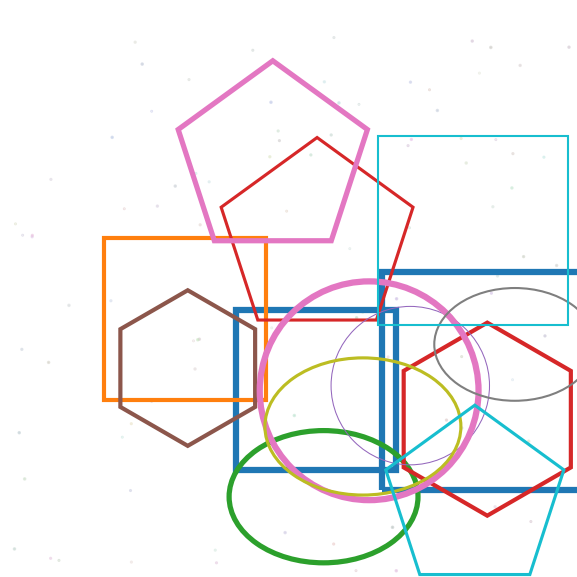[{"shape": "square", "thickness": 3, "radius": 0.94, "center": [0.85, 0.339]}, {"shape": "square", "thickness": 3, "radius": 0.69, "center": [0.548, 0.324]}, {"shape": "square", "thickness": 2, "radius": 0.7, "center": [0.321, 0.447]}, {"shape": "oval", "thickness": 2.5, "radius": 0.82, "center": [0.56, 0.139]}, {"shape": "pentagon", "thickness": 1.5, "radius": 0.87, "center": [0.549, 0.586]}, {"shape": "hexagon", "thickness": 2, "radius": 0.84, "center": [0.844, 0.273]}, {"shape": "circle", "thickness": 0.5, "radius": 0.69, "center": [0.71, 0.331]}, {"shape": "hexagon", "thickness": 2, "radius": 0.67, "center": [0.325, 0.362]}, {"shape": "pentagon", "thickness": 2.5, "radius": 0.86, "center": [0.472, 0.722]}, {"shape": "circle", "thickness": 3, "radius": 0.95, "center": [0.639, 0.322]}, {"shape": "oval", "thickness": 1, "radius": 0.7, "center": [0.891, 0.403]}, {"shape": "oval", "thickness": 1.5, "radius": 0.85, "center": [0.628, 0.261]}, {"shape": "pentagon", "thickness": 1.5, "radius": 0.81, "center": [0.822, 0.135]}, {"shape": "square", "thickness": 1, "radius": 0.82, "center": [0.82, 0.6]}]